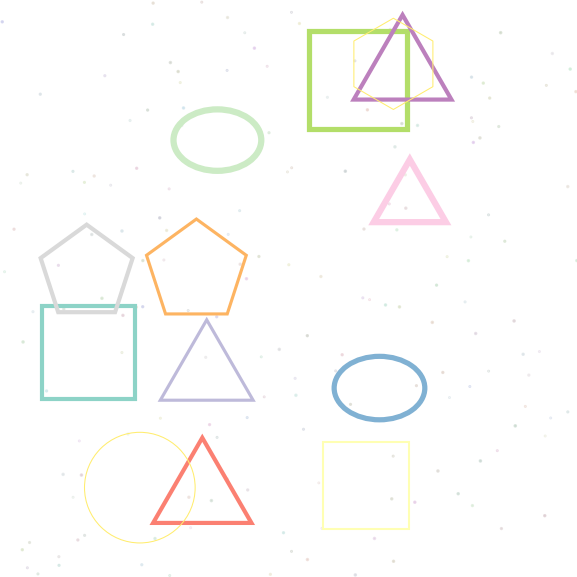[{"shape": "square", "thickness": 2, "radius": 0.4, "center": [0.153, 0.389]}, {"shape": "square", "thickness": 1, "radius": 0.38, "center": [0.634, 0.158]}, {"shape": "triangle", "thickness": 1.5, "radius": 0.46, "center": [0.358, 0.353]}, {"shape": "triangle", "thickness": 2, "radius": 0.49, "center": [0.35, 0.143]}, {"shape": "oval", "thickness": 2.5, "radius": 0.39, "center": [0.657, 0.327]}, {"shape": "pentagon", "thickness": 1.5, "radius": 0.45, "center": [0.34, 0.529]}, {"shape": "square", "thickness": 2.5, "radius": 0.43, "center": [0.62, 0.861]}, {"shape": "triangle", "thickness": 3, "radius": 0.36, "center": [0.71, 0.651]}, {"shape": "pentagon", "thickness": 2, "radius": 0.42, "center": [0.15, 0.526]}, {"shape": "triangle", "thickness": 2, "radius": 0.49, "center": [0.697, 0.876]}, {"shape": "oval", "thickness": 3, "radius": 0.38, "center": [0.376, 0.757]}, {"shape": "circle", "thickness": 0.5, "radius": 0.48, "center": [0.242, 0.155]}, {"shape": "hexagon", "thickness": 0.5, "radius": 0.39, "center": [0.681, 0.889]}]